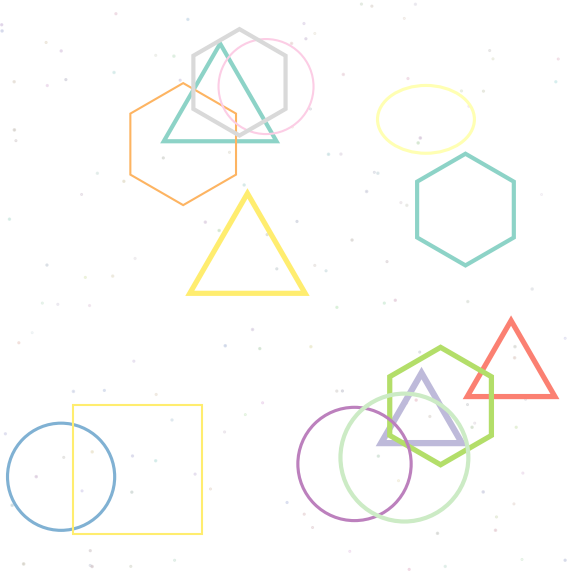[{"shape": "triangle", "thickness": 2, "radius": 0.56, "center": [0.381, 0.811]}, {"shape": "hexagon", "thickness": 2, "radius": 0.48, "center": [0.806, 0.636]}, {"shape": "oval", "thickness": 1.5, "radius": 0.42, "center": [0.738, 0.792]}, {"shape": "triangle", "thickness": 3, "radius": 0.4, "center": [0.73, 0.272]}, {"shape": "triangle", "thickness": 2.5, "radius": 0.44, "center": [0.885, 0.356]}, {"shape": "circle", "thickness": 1.5, "radius": 0.46, "center": [0.106, 0.174]}, {"shape": "hexagon", "thickness": 1, "radius": 0.53, "center": [0.317, 0.75]}, {"shape": "hexagon", "thickness": 2.5, "radius": 0.51, "center": [0.763, 0.296]}, {"shape": "circle", "thickness": 1, "radius": 0.41, "center": [0.461, 0.849]}, {"shape": "hexagon", "thickness": 2, "radius": 0.46, "center": [0.415, 0.857]}, {"shape": "circle", "thickness": 1.5, "radius": 0.49, "center": [0.614, 0.196]}, {"shape": "circle", "thickness": 2, "radius": 0.55, "center": [0.7, 0.207]}, {"shape": "square", "thickness": 1, "radius": 0.56, "center": [0.238, 0.186]}, {"shape": "triangle", "thickness": 2.5, "radius": 0.58, "center": [0.429, 0.549]}]